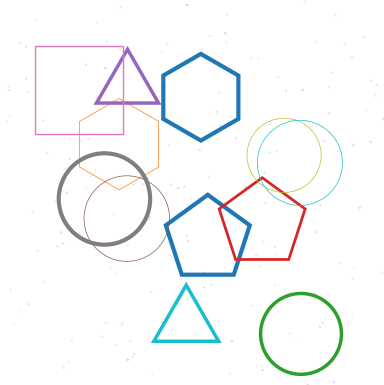[{"shape": "pentagon", "thickness": 3, "radius": 0.57, "center": [0.54, 0.379]}, {"shape": "hexagon", "thickness": 3, "radius": 0.56, "center": [0.522, 0.747]}, {"shape": "hexagon", "thickness": 0.5, "radius": 0.59, "center": [0.309, 0.625]}, {"shape": "circle", "thickness": 2.5, "radius": 0.53, "center": [0.782, 0.133]}, {"shape": "pentagon", "thickness": 2, "radius": 0.59, "center": [0.681, 0.421]}, {"shape": "triangle", "thickness": 2.5, "radius": 0.47, "center": [0.331, 0.779]}, {"shape": "circle", "thickness": 0.5, "radius": 0.56, "center": [0.329, 0.432]}, {"shape": "square", "thickness": 1, "radius": 0.57, "center": [0.205, 0.766]}, {"shape": "circle", "thickness": 3, "radius": 0.59, "center": [0.271, 0.483]}, {"shape": "circle", "thickness": 0.5, "radius": 0.48, "center": [0.738, 0.596]}, {"shape": "circle", "thickness": 0.5, "radius": 0.55, "center": [0.779, 0.577]}, {"shape": "triangle", "thickness": 2.5, "radius": 0.49, "center": [0.484, 0.162]}]